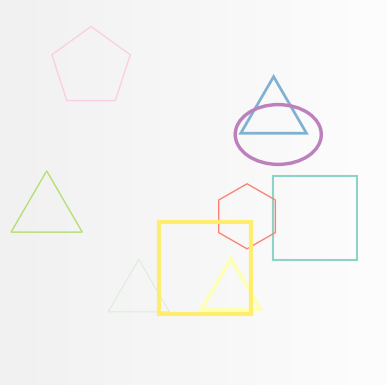[{"shape": "square", "thickness": 1.5, "radius": 0.54, "center": [0.812, 0.434]}, {"shape": "triangle", "thickness": 2.5, "radius": 0.44, "center": [0.596, 0.241]}, {"shape": "hexagon", "thickness": 1, "radius": 0.42, "center": [0.637, 0.438]}, {"shape": "triangle", "thickness": 2, "radius": 0.49, "center": [0.706, 0.703]}, {"shape": "triangle", "thickness": 1, "radius": 0.53, "center": [0.12, 0.45]}, {"shape": "pentagon", "thickness": 1, "radius": 0.53, "center": [0.235, 0.825]}, {"shape": "oval", "thickness": 2.5, "radius": 0.55, "center": [0.718, 0.651]}, {"shape": "triangle", "thickness": 0.5, "radius": 0.46, "center": [0.358, 0.235]}, {"shape": "square", "thickness": 3, "radius": 0.59, "center": [0.53, 0.304]}]